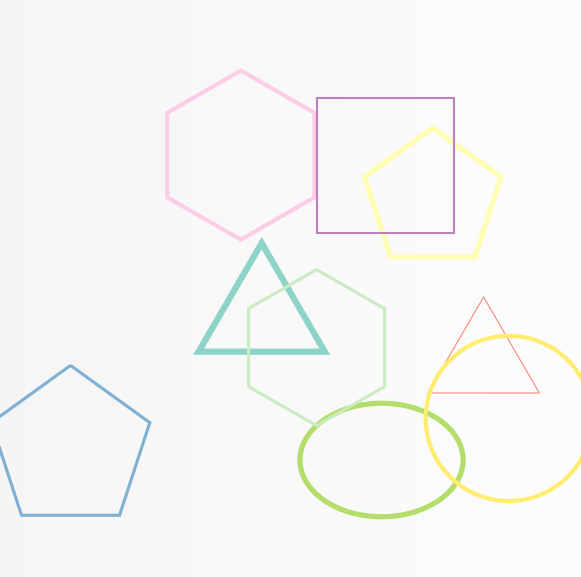[{"shape": "triangle", "thickness": 3, "radius": 0.63, "center": [0.45, 0.453]}, {"shape": "pentagon", "thickness": 2.5, "radius": 0.62, "center": [0.745, 0.654]}, {"shape": "triangle", "thickness": 0.5, "radius": 0.55, "center": [0.832, 0.374]}, {"shape": "pentagon", "thickness": 1.5, "radius": 0.72, "center": [0.121, 0.223]}, {"shape": "oval", "thickness": 2.5, "radius": 0.7, "center": [0.656, 0.203]}, {"shape": "hexagon", "thickness": 2, "radius": 0.73, "center": [0.414, 0.731]}, {"shape": "square", "thickness": 1, "radius": 0.59, "center": [0.663, 0.712]}, {"shape": "hexagon", "thickness": 1.5, "radius": 0.68, "center": [0.545, 0.397]}, {"shape": "circle", "thickness": 2, "radius": 0.72, "center": [0.875, 0.275]}]